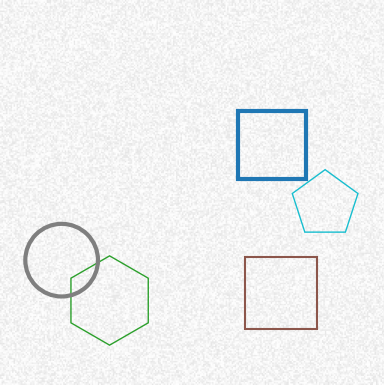[{"shape": "square", "thickness": 3, "radius": 0.44, "center": [0.707, 0.623]}, {"shape": "hexagon", "thickness": 1, "radius": 0.58, "center": [0.285, 0.219]}, {"shape": "square", "thickness": 1.5, "radius": 0.46, "center": [0.73, 0.239]}, {"shape": "circle", "thickness": 3, "radius": 0.47, "center": [0.16, 0.324]}, {"shape": "pentagon", "thickness": 1, "radius": 0.45, "center": [0.844, 0.47]}]